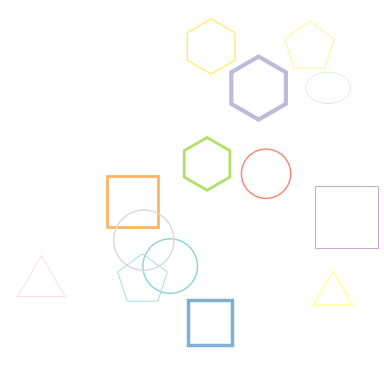[{"shape": "circle", "thickness": 1, "radius": 0.35, "center": [0.442, 0.309]}, {"shape": "pentagon", "thickness": 0.5, "radius": 0.34, "center": [0.37, 0.273]}, {"shape": "triangle", "thickness": 1.5, "radius": 0.29, "center": [0.865, 0.237]}, {"shape": "hexagon", "thickness": 3, "radius": 0.41, "center": [0.672, 0.771]}, {"shape": "circle", "thickness": 1, "radius": 0.32, "center": [0.691, 0.549]}, {"shape": "square", "thickness": 2.5, "radius": 0.29, "center": [0.545, 0.163]}, {"shape": "square", "thickness": 2, "radius": 0.33, "center": [0.343, 0.476]}, {"shape": "hexagon", "thickness": 2, "radius": 0.34, "center": [0.538, 0.574]}, {"shape": "triangle", "thickness": 0.5, "radius": 0.36, "center": [0.107, 0.265]}, {"shape": "circle", "thickness": 1, "radius": 0.39, "center": [0.374, 0.376]}, {"shape": "square", "thickness": 0.5, "radius": 0.41, "center": [0.9, 0.437]}, {"shape": "oval", "thickness": 0.5, "radius": 0.29, "center": [0.852, 0.772]}, {"shape": "pentagon", "thickness": 0.5, "radius": 0.34, "center": [0.804, 0.878]}, {"shape": "hexagon", "thickness": 1, "radius": 0.36, "center": [0.548, 0.879]}]